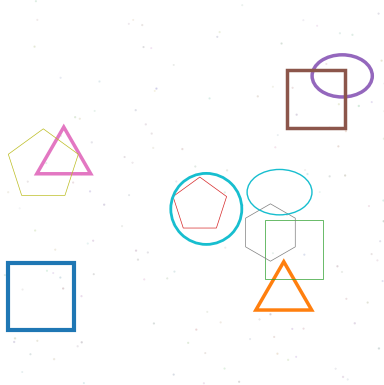[{"shape": "square", "thickness": 3, "radius": 0.43, "center": [0.107, 0.23]}, {"shape": "triangle", "thickness": 2.5, "radius": 0.42, "center": [0.737, 0.237]}, {"shape": "square", "thickness": 0.5, "radius": 0.38, "center": [0.764, 0.351]}, {"shape": "pentagon", "thickness": 0.5, "radius": 0.37, "center": [0.519, 0.467]}, {"shape": "oval", "thickness": 2.5, "radius": 0.39, "center": [0.889, 0.803]}, {"shape": "square", "thickness": 2.5, "radius": 0.37, "center": [0.821, 0.743]}, {"shape": "triangle", "thickness": 2.5, "radius": 0.4, "center": [0.166, 0.589]}, {"shape": "hexagon", "thickness": 0.5, "radius": 0.37, "center": [0.702, 0.396]}, {"shape": "pentagon", "thickness": 0.5, "radius": 0.48, "center": [0.112, 0.57]}, {"shape": "oval", "thickness": 1, "radius": 0.42, "center": [0.726, 0.501]}, {"shape": "circle", "thickness": 2, "radius": 0.46, "center": [0.536, 0.457]}]